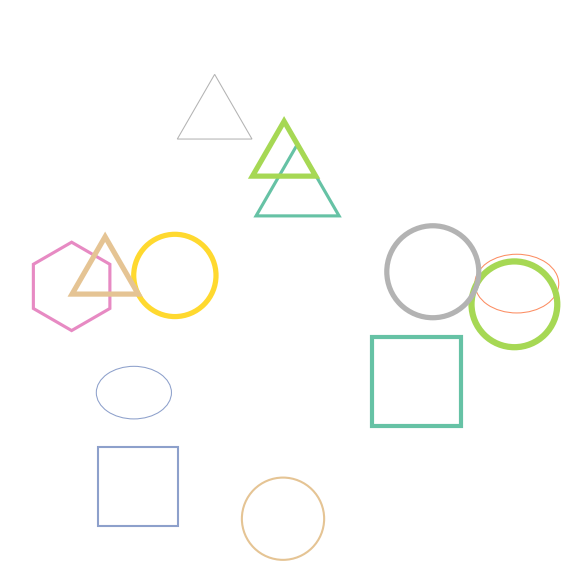[{"shape": "square", "thickness": 2, "radius": 0.39, "center": [0.721, 0.338]}, {"shape": "triangle", "thickness": 1.5, "radius": 0.41, "center": [0.515, 0.667]}, {"shape": "oval", "thickness": 0.5, "radius": 0.36, "center": [0.895, 0.508]}, {"shape": "oval", "thickness": 0.5, "radius": 0.33, "center": [0.232, 0.319]}, {"shape": "square", "thickness": 1, "radius": 0.34, "center": [0.239, 0.157]}, {"shape": "hexagon", "thickness": 1.5, "radius": 0.38, "center": [0.124, 0.503]}, {"shape": "circle", "thickness": 3, "radius": 0.37, "center": [0.891, 0.472]}, {"shape": "triangle", "thickness": 2.5, "radius": 0.32, "center": [0.492, 0.726]}, {"shape": "circle", "thickness": 2.5, "radius": 0.36, "center": [0.303, 0.522]}, {"shape": "circle", "thickness": 1, "radius": 0.36, "center": [0.49, 0.101]}, {"shape": "triangle", "thickness": 2.5, "radius": 0.33, "center": [0.182, 0.523]}, {"shape": "circle", "thickness": 2.5, "radius": 0.4, "center": [0.749, 0.529]}, {"shape": "triangle", "thickness": 0.5, "radius": 0.37, "center": [0.372, 0.796]}]